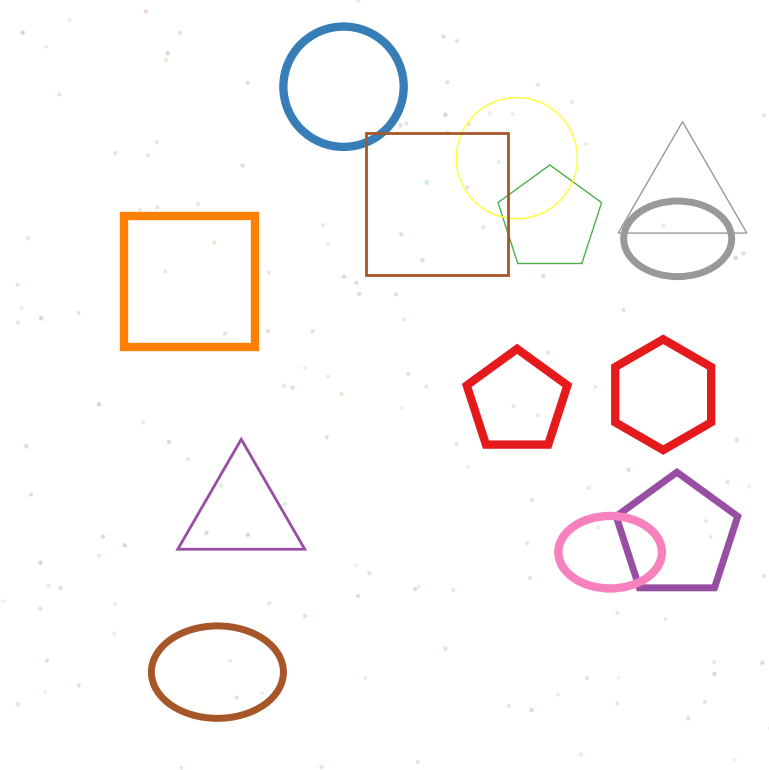[{"shape": "hexagon", "thickness": 3, "radius": 0.36, "center": [0.861, 0.487]}, {"shape": "pentagon", "thickness": 3, "radius": 0.34, "center": [0.672, 0.478]}, {"shape": "circle", "thickness": 3, "radius": 0.39, "center": [0.446, 0.887]}, {"shape": "pentagon", "thickness": 0.5, "radius": 0.35, "center": [0.714, 0.715]}, {"shape": "triangle", "thickness": 1, "radius": 0.48, "center": [0.313, 0.334]}, {"shape": "pentagon", "thickness": 2.5, "radius": 0.42, "center": [0.879, 0.304]}, {"shape": "square", "thickness": 3, "radius": 0.43, "center": [0.246, 0.634]}, {"shape": "circle", "thickness": 0.5, "radius": 0.39, "center": [0.671, 0.795]}, {"shape": "oval", "thickness": 2.5, "radius": 0.43, "center": [0.282, 0.127]}, {"shape": "square", "thickness": 1, "radius": 0.46, "center": [0.568, 0.735]}, {"shape": "oval", "thickness": 3, "radius": 0.34, "center": [0.792, 0.283]}, {"shape": "triangle", "thickness": 0.5, "radius": 0.48, "center": [0.886, 0.746]}, {"shape": "oval", "thickness": 2.5, "radius": 0.35, "center": [0.88, 0.69]}]